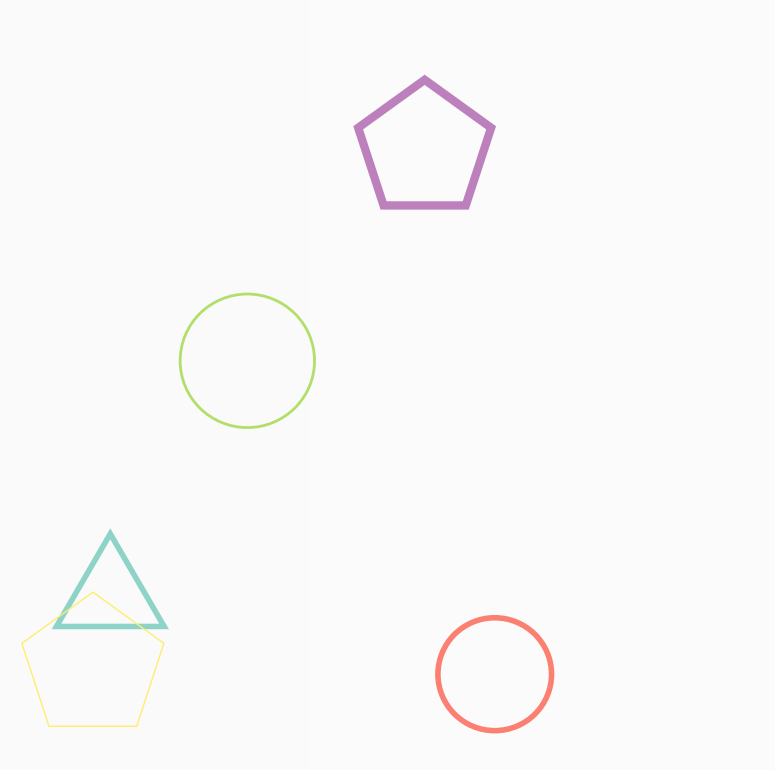[{"shape": "triangle", "thickness": 2, "radius": 0.4, "center": [0.142, 0.227]}, {"shape": "circle", "thickness": 2, "radius": 0.37, "center": [0.638, 0.124]}, {"shape": "circle", "thickness": 1, "radius": 0.43, "center": [0.319, 0.531]}, {"shape": "pentagon", "thickness": 3, "radius": 0.45, "center": [0.548, 0.806]}, {"shape": "pentagon", "thickness": 0.5, "radius": 0.48, "center": [0.12, 0.135]}]